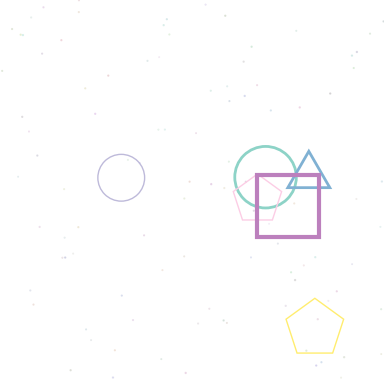[{"shape": "circle", "thickness": 2, "radius": 0.4, "center": [0.69, 0.54]}, {"shape": "circle", "thickness": 1, "radius": 0.3, "center": [0.315, 0.538]}, {"shape": "triangle", "thickness": 2, "radius": 0.31, "center": [0.802, 0.544]}, {"shape": "pentagon", "thickness": 1, "radius": 0.33, "center": [0.669, 0.482]}, {"shape": "square", "thickness": 3, "radius": 0.4, "center": [0.747, 0.465]}, {"shape": "pentagon", "thickness": 1, "radius": 0.39, "center": [0.818, 0.147]}]